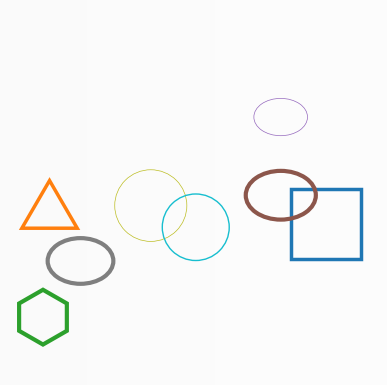[{"shape": "square", "thickness": 2.5, "radius": 0.46, "center": [0.841, 0.418]}, {"shape": "triangle", "thickness": 2.5, "radius": 0.41, "center": [0.128, 0.448]}, {"shape": "hexagon", "thickness": 3, "radius": 0.36, "center": [0.111, 0.176]}, {"shape": "oval", "thickness": 0.5, "radius": 0.35, "center": [0.724, 0.696]}, {"shape": "oval", "thickness": 3, "radius": 0.45, "center": [0.725, 0.493]}, {"shape": "oval", "thickness": 3, "radius": 0.42, "center": [0.208, 0.322]}, {"shape": "circle", "thickness": 0.5, "radius": 0.47, "center": [0.389, 0.466]}, {"shape": "circle", "thickness": 1, "radius": 0.43, "center": [0.505, 0.41]}]